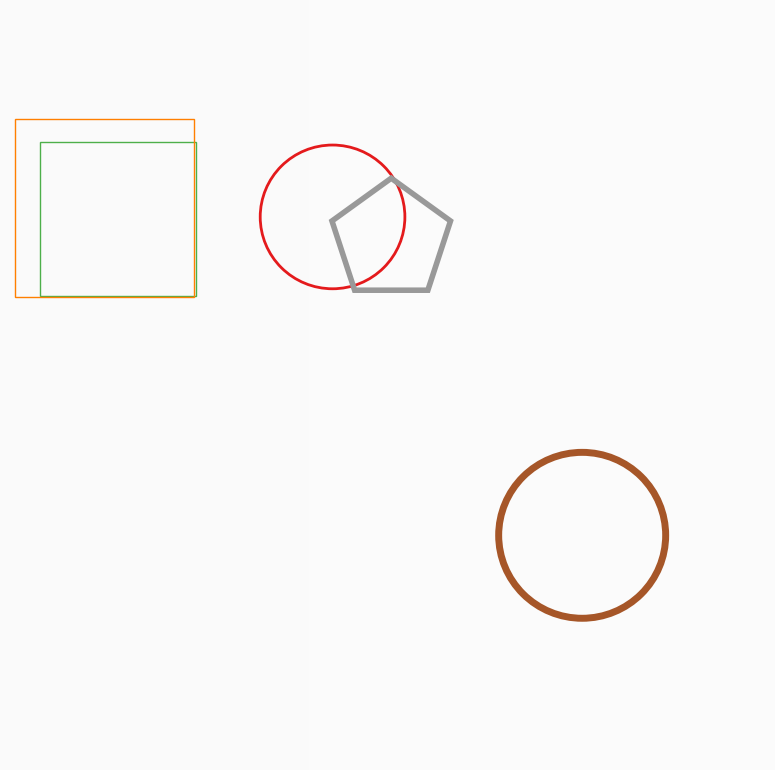[{"shape": "circle", "thickness": 1, "radius": 0.47, "center": [0.429, 0.718]}, {"shape": "square", "thickness": 0.5, "radius": 0.5, "center": [0.152, 0.716]}, {"shape": "square", "thickness": 0.5, "radius": 0.58, "center": [0.135, 0.73]}, {"shape": "circle", "thickness": 2.5, "radius": 0.54, "center": [0.751, 0.305]}, {"shape": "pentagon", "thickness": 2, "radius": 0.4, "center": [0.505, 0.688]}]